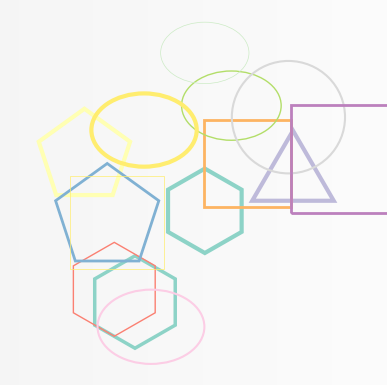[{"shape": "hexagon", "thickness": 3, "radius": 0.55, "center": [0.529, 0.452]}, {"shape": "hexagon", "thickness": 2.5, "radius": 0.6, "center": [0.348, 0.216]}, {"shape": "pentagon", "thickness": 3, "radius": 0.62, "center": [0.218, 0.594]}, {"shape": "triangle", "thickness": 3, "radius": 0.61, "center": [0.756, 0.539]}, {"shape": "hexagon", "thickness": 1, "radius": 0.61, "center": [0.295, 0.249]}, {"shape": "pentagon", "thickness": 2, "radius": 0.7, "center": [0.277, 0.435]}, {"shape": "square", "thickness": 2, "radius": 0.57, "center": [0.639, 0.576]}, {"shape": "oval", "thickness": 1, "radius": 0.64, "center": [0.597, 0.726]}, {"shape": "oval", "thickness": 1.5, "radius": 0.69, "center": [0.39, 0.151]}, {"shape": "circle", "thickness": 1.5, "radius": 0.73, "center": [0.744, 0.696]}, {"shape": "square", "thickness": 2, "radius": 0.7, "center": [0.891, 0.587]}, {"shape": "oval", "thickness": 0.5, "radius": 0.57, "center": [0.529, 0.863]}, {"shape": "square", "thickness": 0.5, "radius": 0.61, "center": [0.302, 0.422]}, {"shape": "oval", "thickness": 3, "radius": 0.68, "center": [0.372, 0.662]}]